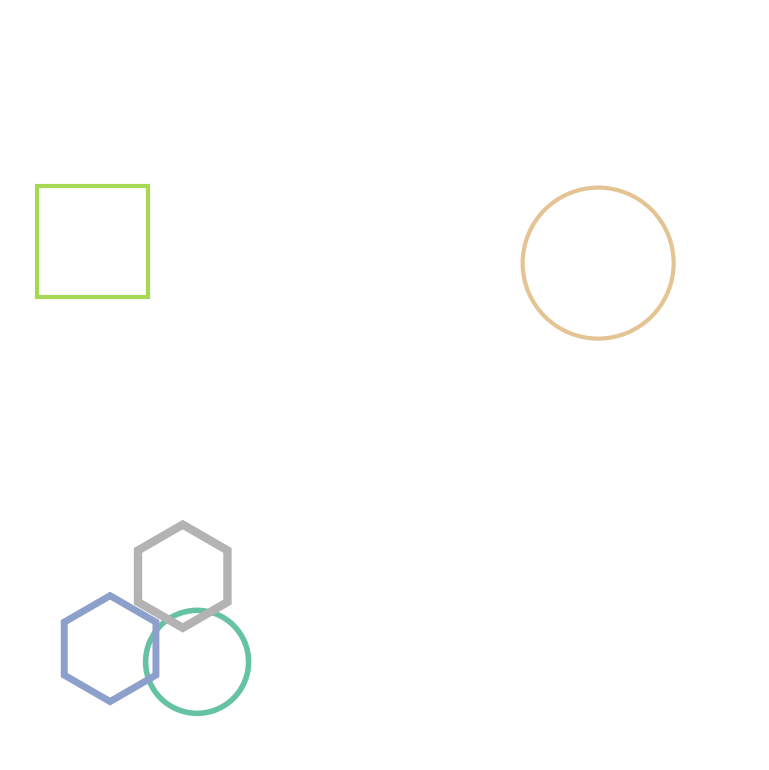[{"shape": "circle", "thickness": 2, "radius": 0.33, "center": [0.256, 0.14]}, {"shape": "hexagon", "thickness": 2.5, "radius": 0.34, "center": [0.143, 0.158]}, {"shape": "square", "thickness": 1.5, "radius": 0.36, "center": [0.12, 0.687]}, {"shape": "circle", "thickness": 1.5, "radius": 0.49, "center": [0.777, 0.658]}, {"shape": "hexagon", "thickness": 3, "radius": 0.34, "center": [0.237, 0.252]}]